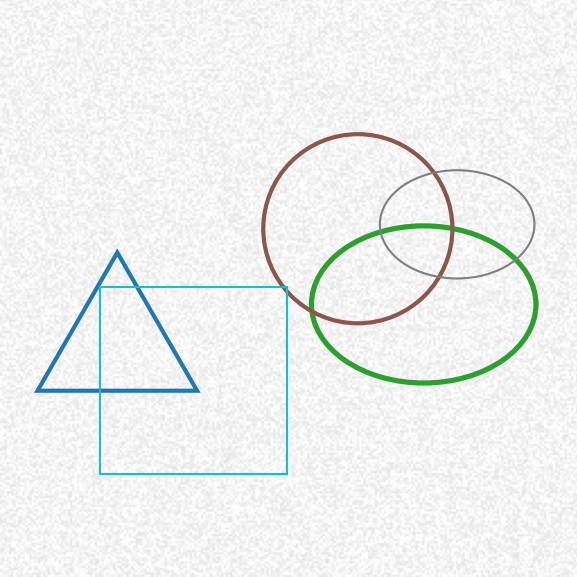[{"shape": "triangle", "thickness": 2, "radius": 0.8, "center": [0.203, 0.402]}, {"shape": "oval", "thickness": 2.5, "radius": 0.97, "center": [0.734, 0.472]}, {"shape": "circle", "thickness": 2, "radius": 0.82, "center": [0.62, 0.603]}, {"shape": "oval", "thickness": 1, "radius": 0.67, "center": [0.792, 0.611]}, {"shape": "square", "thickness": 1, "radius": 0.81, "center": [0.335, 0.34]}]